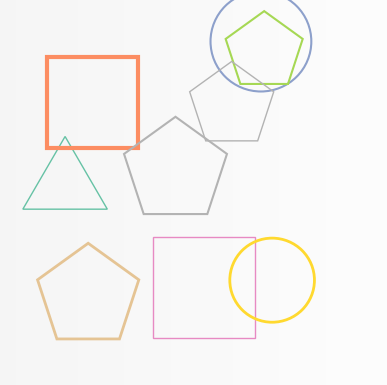[{"shape": "triangle", "thickness": 1, "radius": 0.63, "center": [0.168, 0.52]}, {"shape": "square", "thickness": 3, "radius": 0.59, "center": [0.238, 0.733]}, {"shape": "circle", "thickness": 1.5, "radius": 0.65, "center": [0.673, 0.892]}, {"shape": "square", "thickness": 1, "radius": 0.66, "center": [0.527, 0.253]}, {"shape": "pentagon", "thickness": 1.5, "radius": 0.52, "center": [0.682, 0.867]}, {"shape": "circle", "thickness": 2, "radius": 0.55, "center": [0.702, 0.272]}, {"shape": "pentagon", "thickness": 2, "radius": 0.69, "center": [0.228, 0.231]}, {"shape": "pentagon", "thickness": 1, "radius": 0.57, "center": [0.598, 0.726]}, {"shape": "pentagon", "thickness": 1.5, "radius": 0.7, "center": [0.453, 0.557]}]